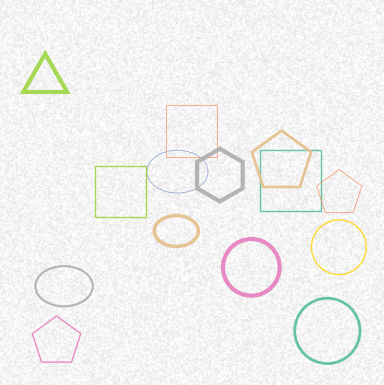[{"shape": "square", "thickness": 1, "radius": 0.4, "center": [0.755, 0.532]}, {"shape": "circle", "thickness": 2, "radius": 0.42, "center": [0.85, 0.14]}, {"shape": "pentagon", "thickness": 0.5, "radius": 0.31, "center": [0.881, 0.498]}, {"shape": "square", "thickness": 0.5, "radius": 0.33, "center": [0.498, 0.66]}, {"shape": "oval", "thickness": 0.5, "radius": 0.4, "center": [0.461, 0.554]}, {"shape": "circle", "thickness": 3, "radius": 0.37, "center": [0.653, 0.306]}, {"shape": "pentagon", "thickness": 1, "radius": 0.33, "center": [0.147, 0.113]}, {"shape": "triangle", "thickness": 3, "radius": 0.33, "center": [0.117, 0.794]}, {"shape": "square", "thickness": 1, "radius": 0.33, "center": [0.313, 0.502]}, {"shape": "circle", "thickness": 1, "radius": 0.36, "center": [0.88, 0.358]}, {"shape": "pentagon", "thickness": 2, "radius": 0.4, "center": [0.731, 0.58]}, {"shape": "oval", "thickness": 2.5, "radius": 0.29, "center": [0.458, 0.4]}, {"shape": "oval", "thickness": 1.5, "radius": 0.37, "center": [0.166, 0.257]}, {"shape": "hexagon", "thickness": 3, "radius": 0.34, "center": [0.571, 0.545]}]